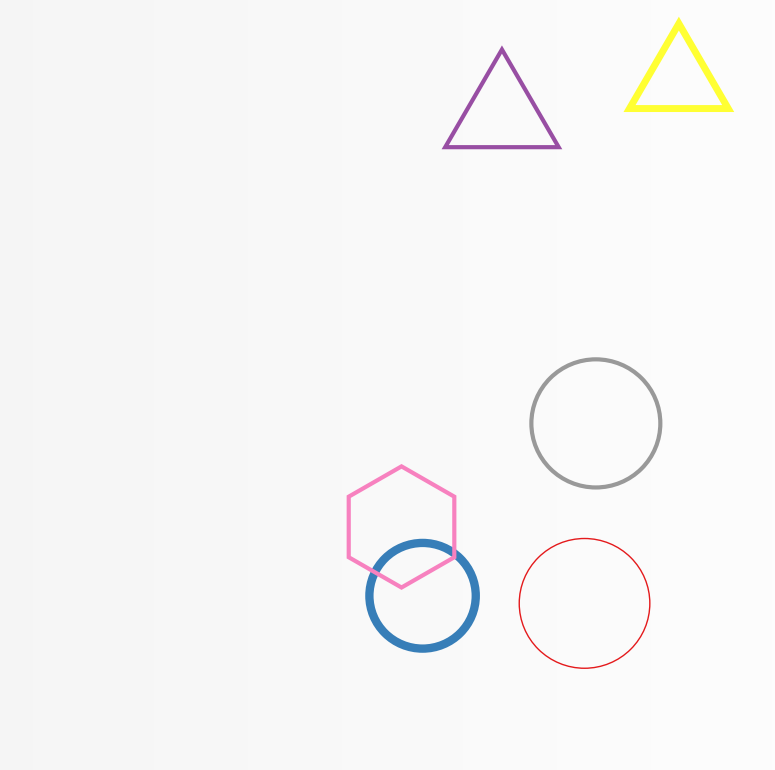[{"shape": "circle", "thickness": 0.5, "radius": 0.42, "center": [0.754, 0.216]}, {"shape": "circle", "thickness": 3, "radius": 0.34, "center": [0.545, 0.226]}, {"shape": "triangle", "thickness": 1.5, "radius": 0.42, "center": [0.648, 0.851]}, {"shape": "triangle", "thickness": 2.5, "radius": 0.37, "center": [0.876, 0.896]}, {"shape": "hexagon", "thickness": 1.5, "radius": 0.39, "center": [0.518, 0.316]}, {"shape": "circle", "thickness": 1.5, "radius": 0.42, "center": [0.769, 0.45]}]